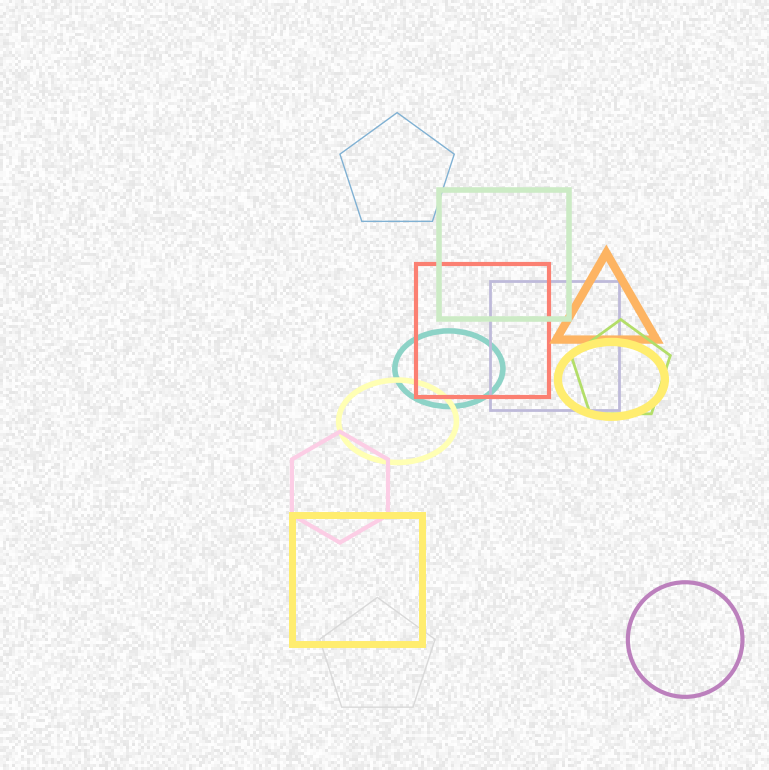[{"shape": "oval", "thickness": 2, "radius": 0.35, "center": [0.583, 0.521]}, {"shape": "oval", "thickness": 2, "radius": 0.38, "center": [0.516, 0.453]}, {"shape": "square", "thickness": 1, "radius": 0.42, "center": [0.72, 0.551]}, {"shape": "square", "thickness": 1.5, "radius": 0.43, "center": [0.626, 0.571]}, {"shape": "pentagon", "thickness": 0.5, "radius": 0.39, "center": [0.516, 0.776]}, {"shape": "triangle", "thickness": 3, "radius": 0.38, "center": [0.787, 0.597]}, {"shape": "pentagon", "thickness": 1, "radius": 0.34, "center": [0.806, 0.517]}, {"shape": "hexagon", "thickness": 1.5, "radius": 0.36, "center": [0.441, 0.367]}, {"shape": "pentagon", "thickness": 0.5, "radius": 0.39, "center": [0.49, 0.145]}, {"shape": "circle", "thickness": 1.5, "radius": 0.37, "center": [0.89, 0.169]}, {"shape": "square", "thickness": 2, "radius": 0.42, "center": [0.655, 0.67]}, {"shape": "square", "thickness": 2.5, "radius": 0.42, "center": [0.464, 0.248]}, {"shape": "oval", "thickness": 3, "radius": 0.35, "center": [0.794, 0.507]}]